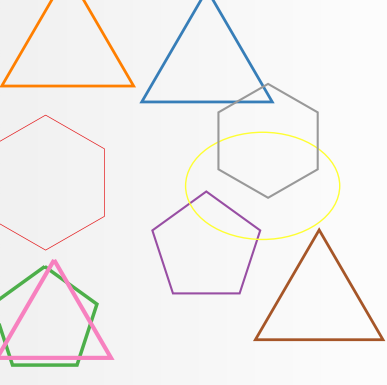[{"shape": "hexagon", "thickness": 0.5, "radius": 0.88, "center": [0.118, 0.526]}, {"shape": "triangle", "thickness": 2, "radius": 0.97, "center": [0.534, 0.832]}, {"shape": "pentagon", "thickness": 2.5, "radius": 0.71, "center": [0.116, 0.166]}, {"shape": "pentagon", "thickness": 1.5, "radius": 0.73, "center": [0.532, 0.356]}, {"shape": "triangle", "thickness": 2, "radius": 0.98, "center": [0.175, 0.875]}, {"shape": "oval", "thickness": 1, "radius": 0.99, "center": [0.678, 0.517]}, {"shape": "triangle", "thickness": 2, "radius": 0.95, "center": [0.824, 0.213]}, {"shape": "triangle", "thickness": 3, "radius": 0.85, "center": [0.14, 0.155]}, {"shape": "hexagon", "thickness": 1.5, "radius": 0.74, "center": [0.692, 0.634]}]